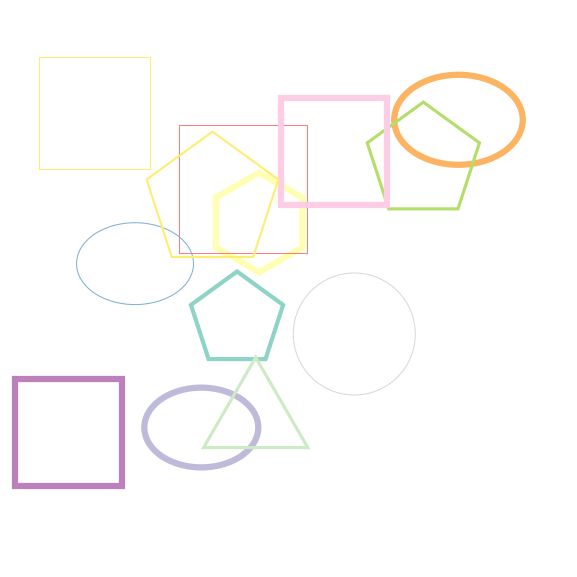[{"shape": "pentagon", "thickness": 2, "radius": 0.42, "center": [0.41, 0.445]}, {"shape": "hexagon", "thickness": 3, "radius": 0.43, "center": [0.449, 0.614]}, {"shape": "oval", "thickness": 3, "radius": 0.49, "center": [0.349, 0.259]}, {"shape": "square", "thickness": 0.5, "radius": 0.55, "center": [0.42, 0.672]}, {"shape": "oval", "thickness": 0.5, "radius": 0.51, "center": [0.234, 0.543]}, {"shape": "oval", "thickness": 3, "radius": 0.56, "center": [0.794, 0.792]}, {"shape": "pentagon", "thickness": 1.5, "radius": 0.51, "center": [0.733, 0.72]}, {"shape": "square", "thickness": 3, "radius": 0.46, "center": [0.578, 0.736]}, {"shape": "circle", "thickness": 0.5, "radius": 0.53, "center": [0.613, 0.421]}, {"shape": "square", "thickness": 3, "radius": 0.46, "center": [0.119, 0.25]}, {"shape": "triangle", "thickness": 1.5, "radius": 0.52, "center": [0.443, 0.276]}, {"shape": "pentagon", "thickness": 1, "radius": 0.6, "center": [0.368, 0.651]}, {"shape": "square", "thickness": 0.5, "radius": 0.48, "center": [0.163, 0.804]}]